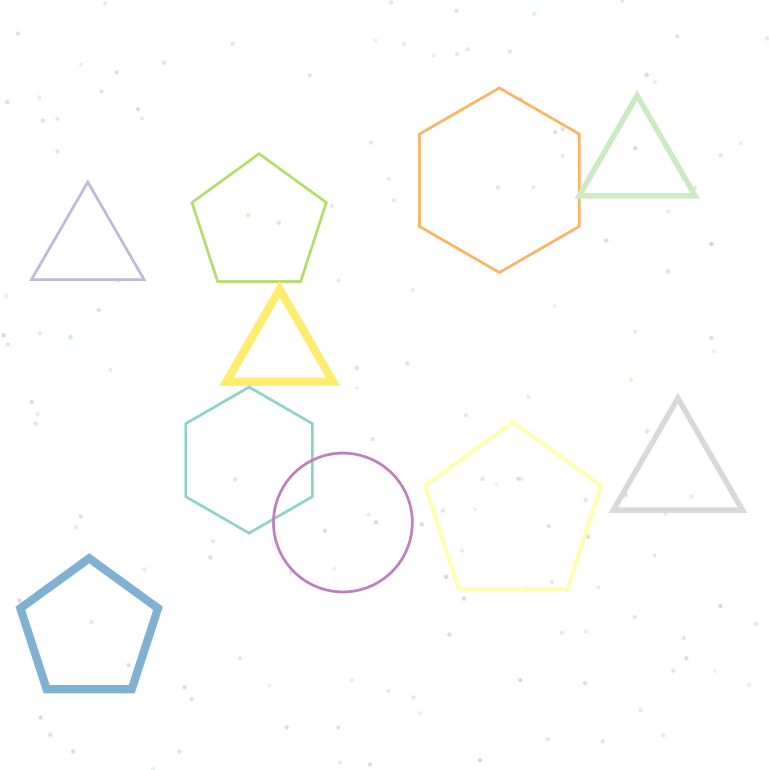[{"shape": "hexagon", "thickness": 1, "radius": 0.47, "center": [0.323, 0.402]}, {"shape": "pentagon", "thickness": 1.5, "radius": 0.6, "center": [0.666, 0.332]}, {"shape": "triangle", "thickness": 1, "radius": 0.42, "center": [0.114, 0.679]}, {"shape": "pentagon", "thickness": 3, "radius": 0.47, "center": [0.116, 0.181]}, {"shape": "hexagon", "thickness": 1, "radius": 0.6, "center": [0.649, 0.766]}, {"shape": "pentagon", "thickness": 1, "radius": 0.46, "center": [0.337, 0.709]}, {"shape": "triangle", "thickness": 2, "radius": 0.48, "center": [0.88, 0.386]}, {"shape": "circle", "thickness": 1, "radius": 0.45, "center": [0.445, 0.321]}, {"shape": "triangle", "thickness": 2, "radius": 0.43, "center": [0.827, 0.789]}, {"shape": "triangle", "thickness": 3, "radius": 0.4, "center": [0.363, 0.544]}]